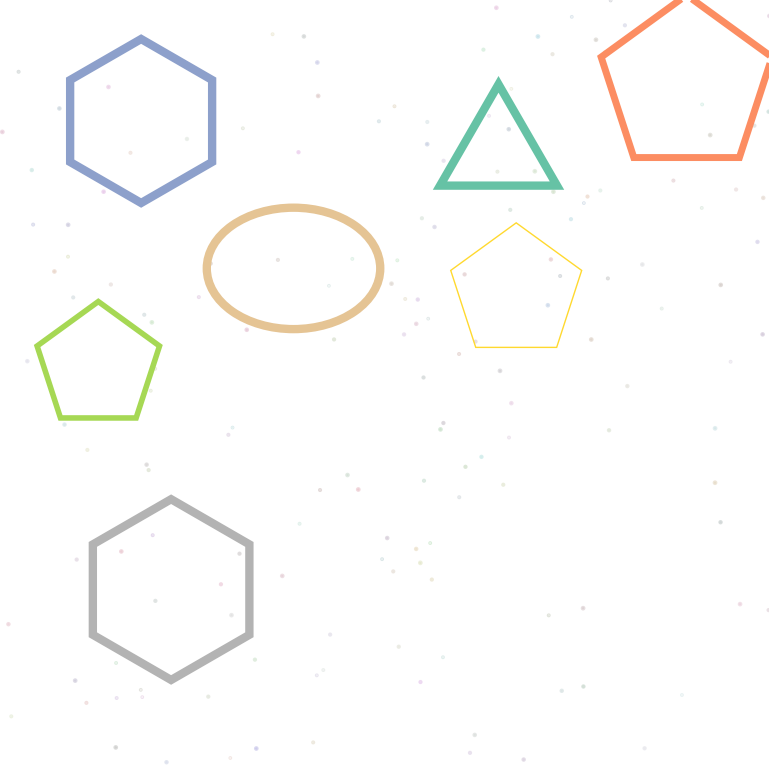[{"shape": "triangle", "thickness": 3, "radius": 0.44, "center": [0.647, 0.803]}, {"shape": "pentagon", "thickness": 2.5, "radius": 0.58, "center": [0.892, 0.89]}, {"shape": "hexagon", "thickness": 3, "radius": 0.53, "center": [0.183, 0.843]}, {"shape": "pentagon", "thickness": 2, "radius": 0.42, "center": [0.128, 0.525]}, {"shape": "pentagon", "thickness": 0.5, "radius": 0.45, "center": [0.67, 0.621]}, {"shape": "oval", "thickness": 3, "radius": 0.56, "center": [0.381, 0.651]}, {"shape": "hexagon", "thickness": 3, "radius": 0.59, "center": [0.222, 0.234]}]